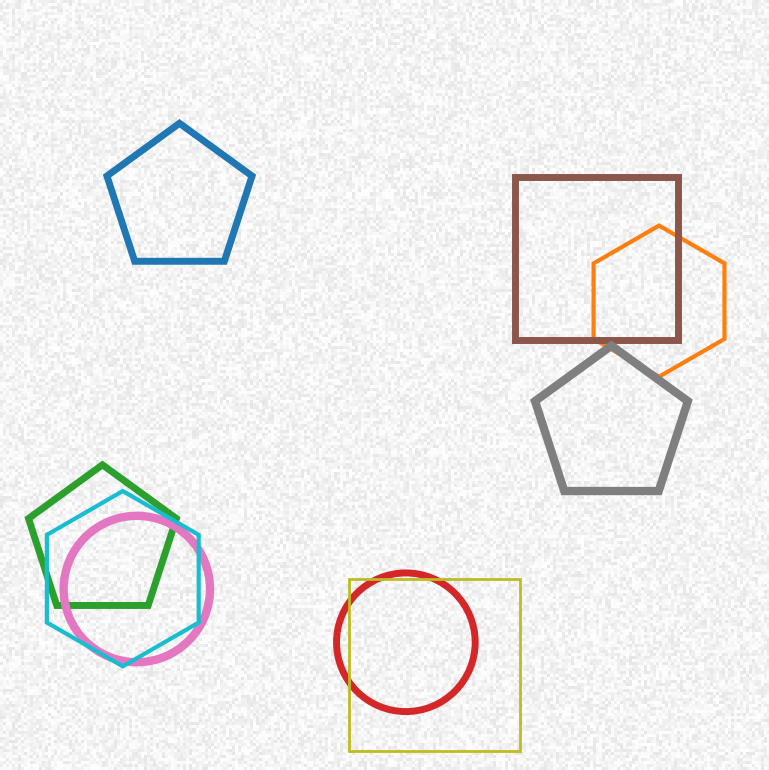[{"shape": "pentagon", "thickness": 2.5, "radius": 0.5, "center": [0.233, 0.741]}, {"shape": "hexagon", "thickness": 1.5, "radius": 0.49, "center": [0.856, 0.609]}, {"shape": "pentagon", "thickness": 2.5, "radius": 0.5, "center": [0.133, 0.295]}, {"shape": "circle", "thickness": 2.5, "radius": 0.45, "center": [0.527, 0.166]}, {"shape": "square", "thickness": 2.5, "radius": 0.53, "center": [0.775, 0.664]}, {"shape": "circle", "thickness": 3, "radius": 0.48, "center": [0.178, 0.235]}, {"shape": "pentagon", "thickness": 3, "radius": 0.52, "center": [0.794, 0.447]}, {"shape": "square", "thickness": 1, "radius": 0.56, "center": [0.564, 0.136]}, {"shape": "hexagon", "thickness": 1.5, "radius": 0.57, "center": [0.159, 0.248]}]